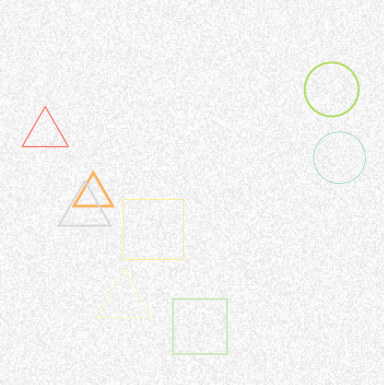[{"shape": "circle", "thickness": 0.5, "radius": 0.34, "center": [0.882, 0.59]}, {"shape": "triangle", "thickness": 0.5, "radius": 0.42, "center": [0.324, 0.217]}, {"shape": "triangle", "thickness": 1, "radius": 0.35, "center": [0.118, 0.654]}, {"shape": "triangle", "thickness": 2, "radius": 0.29, "center": [0.242, 0.494]}, {"shape": "circle", "thickness": 1.5, "radius": 0.35, "center": [0.861, 0.768]}, {"shape": "triangle", "thickness": 1.5, "radius": 0.39, "center": [0.22, 0.453]}, {"shape": "square", "thickness": 1.5, "radius": 0.35, "center": [0.52, 0.152]}, {"shape": "square", "thickness": 0.5, "radius": 0.39, "center": [0.398, 0.405]}]